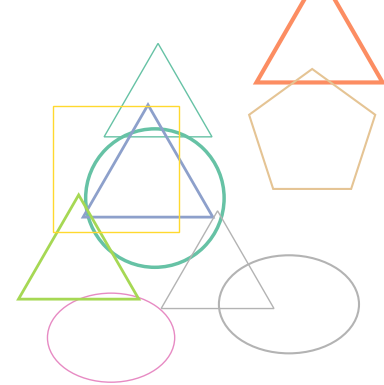[{"shape": "triangle", "thickness": 1, "radius": 0.81, "center": [0.411, 0.725]}, {"shape": "circle", "thickness": 2.5, "radius": 0.9, "center": [0.402, 0.486]}, {"shape": "triangle", "thickness": 3, "radius": 0.95, "center": [0.83, 0.88]}, {"shape": "triangle", "thickness": 2, "radius": 0.97, "center": [0.384, 0.533]}, {"shape": "oval", "thickness": 1, "radius": 0.83, "center": [0.288, 0.123]}, {"shape": "triangle", "thickness": 2, "radius": 0.9, "center": [0.204, 0.313]}, {"shape": "square", "thickness": 1, "radius": 0.82, "center": [0.301, 0.561]}, {"shape": "pentagon", "thickness": 1.5, "radius": 0.86, "center": [0.811, 0.649]}, {"shape": "oval", "thickness": 1.5, "radius": 0.91, "center": [0.751, 0.21]}, {"shape": "triangle", "thickness": 1, "radius": 0.85, "center": [0.565, 0.283]}]